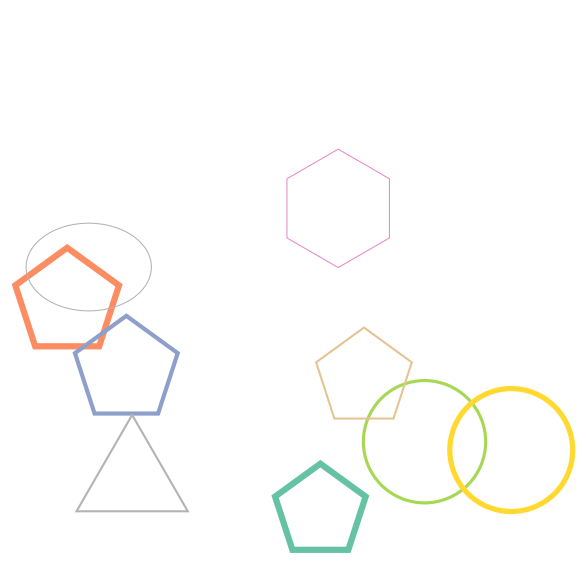[{"shape": "pentagon", "thickness": 3, "radius": 0.41, "center": [0.555, 0.114]}, {"shape": "pentagon", "thickness": 3, "radius": 0.47, "center": [0.116, 0.476]}, {"shape": "pentagon", "thickness": 2, "radius": 0.47, "center": [0.219, 0.359]}, {"shape": "hexagon", "thickness": 0.5, "radius": 0.51, "center": [0.586, 0.638]}, {"shape": "circle", "thickness": 1.5, "radius": 0.53, "center": [0.735, 0.234]}, {"shape": "circle", "thickness": 2.5, "radius": 0.53, "center": [0.885, 0.22]}, {"shape": "pentagon", "thickness": 1, "radius": 0.44, "center": [0.63, 0.345]}, {"shape": "oval", "thickness": 0.5, "radius": 0.54, "center": [0.154, 0.537]}, {"shape": "triangle", "thickness": 1, "radius": 0.56, "center": [0.229, 0.169]}]